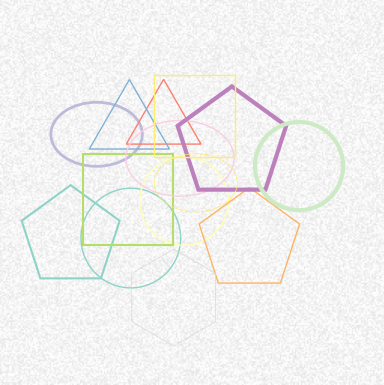[{"shape": "circle", "thickness": 1, "radius": 0.65, "center": [0.34, 0.382]}, {"shape": "pentagon", "thickness": 1.5, "radius": 0.67, "center": [0.184, 0.385]}, {"shape": "circle", "thickness": 1, "radius": 0.58, "center": [0.478, 0.478]}, {"shape": "oval", "thickness": 2, "radius": 0.59, "center": [0.251, 0.651]}, {"shape": "triangle", "thickness": 1, "radius": 0.56, "center": [0.425, 0.682]}, {"shape": "triangle", "thickness": 1, "radius": 0.6, "center": [0.336, 0.673]}, {"shape": "pentagon", "thickness": 1, "radius": 0.69, "center": [0.648, 0.376]}, {"shape": "square", "thickness": 1.5, "radius": 0.59, "center": [0.332, 0.482]}, {"shape": "oval", "thickness": 1, "radius": 0.7, "center": [0.468, 0.589]}, {"shape": "hexagon", "thickness": 0.5, "radius": 0.63, "center": [0.451, 0.227]}, {"shape": "pentagon", "thickness": 3, "radius": 0.74, "center": [0.602, 0.627]}, {"shape": "circle", "thickness": 3, "radius": 0.57, "center": [0.777, 0.569]}, {"shape": "oval", "thickness": 0.5, "radius": 0.54, "center": [0.509, 0.525]}, {"shape": "square", "thickness": 1, "radius": 0.53, "center": [0.505, 0.699]}]